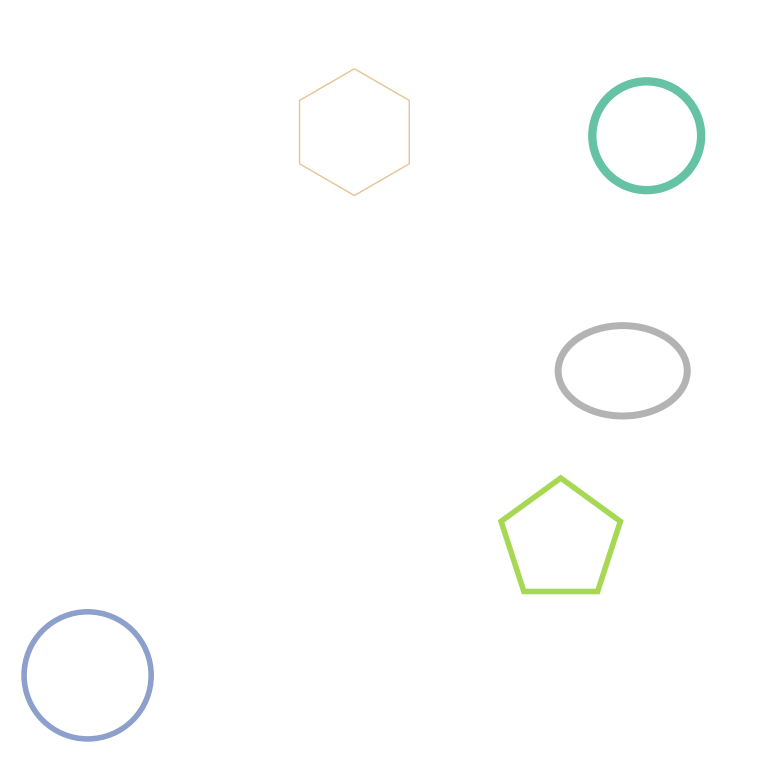[{"shape": "circle", "thickness": 3, "radius": 0.35, "center": [0.84, 0.824]}, {"shape": "circle", "thickness": 2, "radius": 0.41, "center": [0.114, 0.123]}, {"shape": "pentagon", "thickness": 2, "radius": 0.41, "center": [0.728, 0.298]}, {"shape": "hexagon", "thickness": 0.5, "radius": 0.41, "center": [0.46, 0.828]}, {"shape": "oval", "thickness": 2.5, "radius": 0.42, "center": [0.809, 0.518]}]